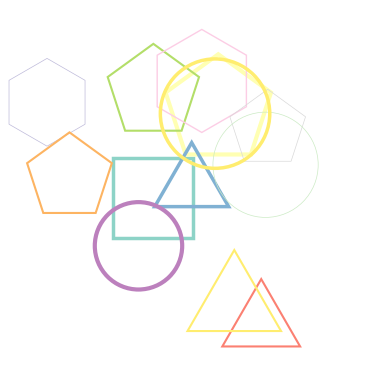[{"shape": "square", "thickness": 2.5, "radius": 0.52, "center": [0.398, 0.486]}, {"shape": "pentagon", "thickness": 3, "radius": 0.72, "center": [0.567, 0.715]}, {"shape": "hexagon", "thickness": 0.5, "radius": 0.57, "center": [0.122, 0.734]}, {"shape": "triangle", "thickness": 1.5, "radius": 0.58, "center": [0.678, 0.158]}, {"shape": "triangle", "thickness": 2.5, "radius": 0.55, "center": [0.498, 0.519]}, {"shape": "pentagon", "thickness": 1.5, "radius": 0.58, "center": [0.18, 0.54]}, {"shape": "pentagon", "thickness": 1.5, "radius": 0.62, "center": [0.398, 0.761]}, {"shape": "hexagon", "thickness": 1, "radius": 0.67, "center": [0.524, 0.79]}, {"shape": "pentagon", "thickness": 0.5, "radius": 0.52, "center": [0.695, 0.665]}, {"shape": "circle", "thickness": 3, "radius": 0.57, "center": [0.36, 0.362]}, {"shape": "circle", "thickness": 0.5, "radius": 0.68, "center": [0.69, 0.572]}, {"shape": "triangle", "thickness": 1.5, "radius": 0.7, "center": [0.609, 0.21]}, {"shape": "circle", "thickness": 2.5, "radius": 0.71, "center": [0.559, 0.705]}]